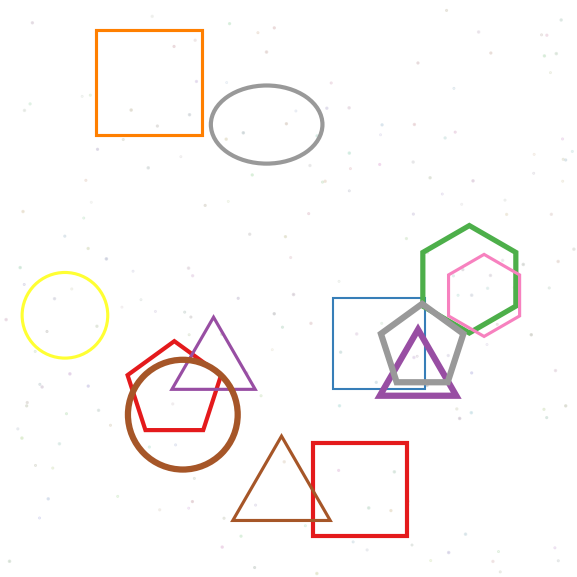[{"shape": "square", "thickness": 2, "radius": 0.4, "center": [0.623, 0.152]}, {"shape": "pentagon", "thickness": 2, "radius": 0.43, "center": [0.302, 0.323]}, {"shape": "square", "thickness": 1, "radius": 0.4, "center": [0.656, 0.405]}, {"shape": "hexagon", "thickness": 2.5, "radius": 0.46, "center": [0.813, 0.516]}, {"shape": "triangle", "thickness": 1.5, "radius": 0.42, "center": [0.37, 0.367]}, {"shape": "triangle", "thickness": 3, "radius": 0.38, "center": [0.724, 0.352]}, {"shape": "square", "thickness": 1.5, "radius": 0.46, "center": [0.258, 0.856]}, {"shape": "circle", "thickness": 1.5, "radius": 0.37, "center": [0.112, 0.453]}, {"shape": "circle", "thickness": 3, "radius": 0.48, "center": [0.317, 0.281]}, {"shape": "triangle", "thickness": 1.5, "radius": 0.49, "center": [0.487, 0.147]}, {"shape": "hexagon", "thickness": 1.5, "radius": 0.36, "center": [0.838, 0.488]}, {"shape": "pentagon", "thickness": 3, "radius": 0.38, "center": [0.731, 0.398]}, {"shape": "oval", "thickness": 2, "radius": 0.48, "center": [0.462, 0.783]}]